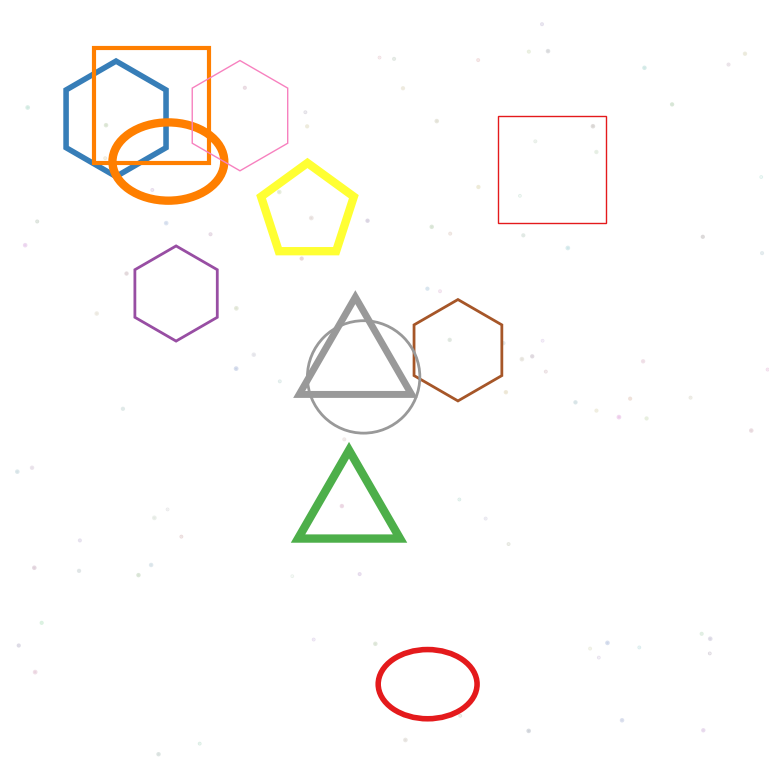[{"shape": "square", "thickness": 0.5, "radius": 0.35, "center": [0.717, 0.78]}, {"shape": "oval", "thickness": 2, "radius": 0.32, "center": [0.555, 0.111]}, {"shape": "hexagon", "thickness": 2, "radius": 0.37, "center": [0.151, 0.846]}, {"shape": "triangle", "thickness": 3, "radius": 0.38, "center": [0.453, 0.339]}, {"shape": "hexagon", "thickness": 1, "radius": 0.31, "center": [0.229, 0.619]}, {"shape": "square", "thickness": 1.5, "radius": 0.37, "center": [0.197, 0.863]}, {"shape": "oval", "thickness": 3, "radius": 0.36, "center": [0.219, 0.79]}, {"shape": "pentagon", "thickness": 3, "radius": 0.32, "center": [0.399, 0.725]}, {"shape": "hexagon", "thickness": 1, "radius": 0.33, "center": [0.595, 0.545]}, {"shape": "hexagon", "thickness": 0.5, "radius": 0.36, "center": [0.312, 0.85]}, {"shape": "triangle", "thickness": 2.5, "radius": 0.42, "center": [0.462, 0.53]}, {"shape": "circle", "thickness": 1, "radius": 0.37, "center": [0.472, 0.51]}]